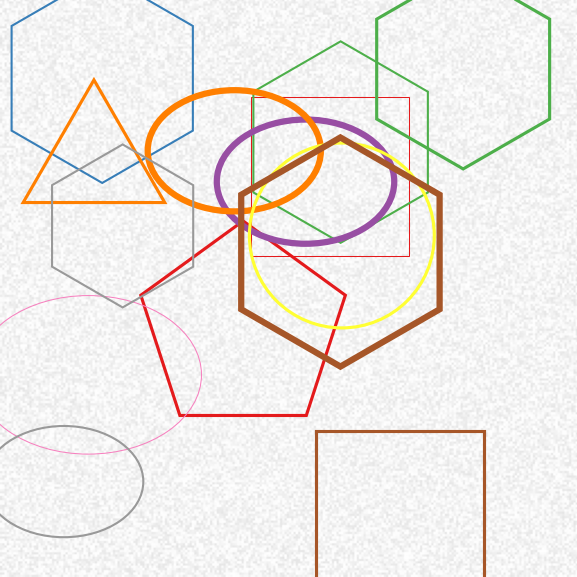[{"shape": "pentagon", "thickness": 1.5, "radius": 0.93, "center": [0.421, 0.43]}, {"shape": "square", "thickness": 0.5, "radius": 0.69, "center": [0.572, 0.693]}, {"shape": "hexagon", "thickness": 1, "radius": 0.91, "center": [0.177, 0.864]}, {"shape": "hexagon", "thickness": 1, "radius": 0.87, "center": [0.59, 0.753]}, {"shape": "hexagon", "thickness": 1.5, "radius": 0.86, "center": [0.802, 0.88]}, {"shape": "oval", "thickness": 3, "radius": 0.77, "center": [0.529, 0.685]}, {"shape": "oval", "thickness": 3, "radius": 0.75, "center": [0.406, 0.738]}, {"shape": "triangle", "thickness": 1.5, "radius": 0.71, "center": [0.163, 0.719]}, {"shape": "circle", "thickness": 1.5, "radius": 0.8, "center": [0.592, 0.591]}, {"shape": "hexagon", "thickness": 3, "radius": 0.99, "center": [0.589, 0.563]}, {"shape": "square", "thickness": 1.5, "radius": 0.73, "center": [0.693, 0.107]}, {"shape": "oval", "thickness": 0.5, "radius": 0.98, "center": [0.153, 0.35]}, {"shape": "oval", "thickness": 1, "radius": 0.69, "center": [0.111, 0.165]}, {"shape": "hexagon", "thickness": 1, "radius": 0.71, "center": [0.212, 0.608]}]